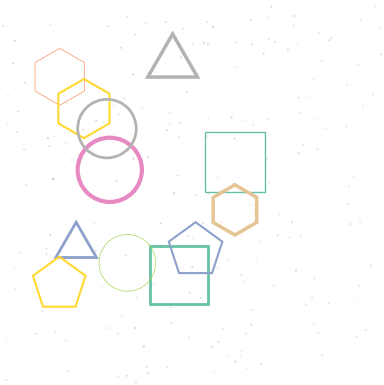[{"shape": "square", "thickness": 2, "radius": 0.38, "center": [0.464, 0.286]}, {"shape": "square", "thickness": 1, "radius": 0.39, "center": [0.611, 0.579]}, {"shape": "hexagon", "thickness": 0.5, "radius": 0.37, "center": [0.155, 0.8]}, {"shape": "triangle", "thickness": 2, "radius": 0.31, "center": [0.198, 0.362]}, {"shape": "pentagon", "thickness": 1.5, "radius": 0.37, "center": [0.508, 0.35]}, {"shape": "circle", "thickness": 3, "radius": 0.42, "center": [0.285, 0.559]}, {"shape": "circle", "thickness": 0.5, "radius": 0.37, "center": [0.331, 0.317]}, {"shape": "hexagon", "thickness": 1.5, "radius": 0.38, "center": [0.218, 0.718]}, {"shape": "pentagon", "thickness": 1.5, "radius": 0.36, "center": [0.154, 0.261]}, {"shape": "hexagon", "thickness": 2.5, "radius": 0.33, "center": [0.61, 0.455]}, {"shape": "circle", "thickness": 2, "radius": 0.38, "center": [0.278, 0.666]}, {"shape": "triangle", "thickness": 2.5, "radius": 0.37, "center": [0.448, 0.837]}]